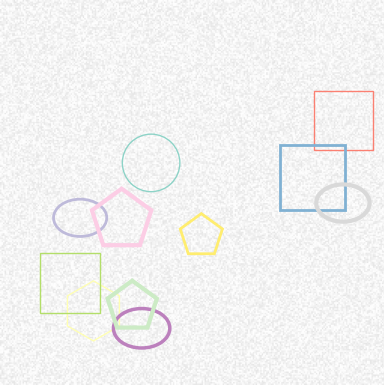[{"shape": "circle", "thickness": 1, "radius": 0.37, "center": [0.392, 0.577]}, {"shape": "hexagon", "thickness": 1, "radius": 0.39, "center": [0.243, 0.192]}, {"shape": "oval", "thickness": 2, "radius": 0.35, "center": [0.208, 0.434]}, {"shape": "square", "thickness": 1, "radius": 0.38, "center": [0.893, 0.688]}, {"shape": "square", "thickness": 2, "radius": 0.42, "center": [0.811, 0.538]}, {"shape": "square", "thickness": 1, "radius": 0.39, "center": [0.183, 0.265]}, {"shape": "pentagon", "thickness": 3, "radius": 0.41, "center": [0.316, 0.429]}, {"shape": "oval", "thickness": 3, "radius": 0.35, "center": [0.891, 0.473]}, {"shape": "oval", "thickness": 2.5, "radius": 0.37, "center": [0.368, 0.147]}, {"shape": "pentagon", "thickness": 3, "radius": 0.34, "center": [0.343, 0.204]}, {"shape": "pentagon", "thickness": 2, "radius": 0.29, "center": [0.523, 0.388]}]